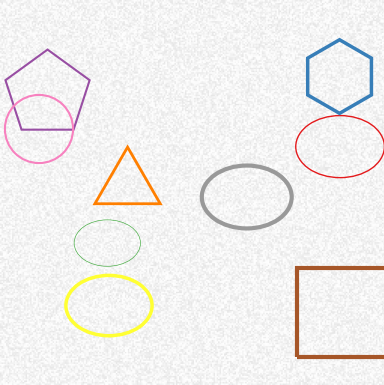[{"shape": "oval", "thickness": 1, "radius": 0.58, "center": [0.883, 0.619]}, {"shape": "hexagon", "thickness": 2.5, "radius": 0.48, "center": [0.882, 0.801]}, {"shape": "oval", "thickness": 0.5, "radius": 0.43, "center": [0.279, 0.369]}, {"shape": "pentagon", "thickness": 1.5, "radius": 0.57, "center": [0.124, 0.756]}, {"shape": "triangle", "thickness": 2, "radius": 0.49, "center": [0.331, 0.52]}, {"shape": "oval", "thickness": 2.5, "radius": 0.56, "center": [0.283, 0.206]}, {"shape": "square", "thickness": 3, "radius": 0.58, "center": [0.888, 0.189]}, {"shape": "circle", "thickness": 1.5, "radius": 0.44, "center": [0.101, 0.665]}, {"shape": "oval", "thickness": 3, "radius": 0.58, "center": [0.641, 0.488]}]